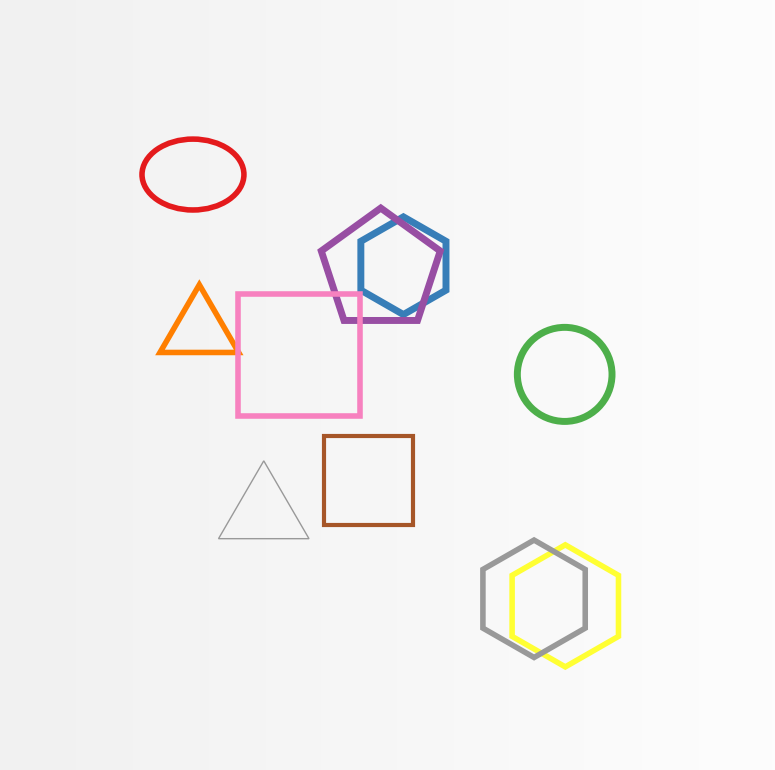[{"shape": "oval", "thickness": 2, "radius": 0.33, "center": [0.249, 0.773]}, {"shape": "hexagon", "thickness": 2.5, "radius": 0.32, "center": [0.521, 0.655]}, {"shape": "circle", "thickness": 2.5, "radius": 0.31, "center": [0.729, 0.514]}, {"shape": "pentagon", "thickness": 2.5, "radius": 0.4, "center": [0.491, 0.649]}, {"shape": "triangle", "thickness": 2, "radius": 0.29, "center": [0.257, 0.572]}, {"shape": "hexagon", "thickness": 2, "radius": 0.4, "center": [0.729, 0.213]}, {"shape": "square", "thickness": 1.5, "radius": 0.29, "center": [0.476, 0.376]}, {"shape": "square", "thickness": 2, "radius": 0.39, "center": [0.385, 0.539]}, {"shape": "triangle", "thickness": 0.5, "radius": 0.34, "center": [0.34, 0.334]}, {"shape": "hexagon", "thickness": 2, "radius": 0.38, "center": [0.689, 0.222]}]